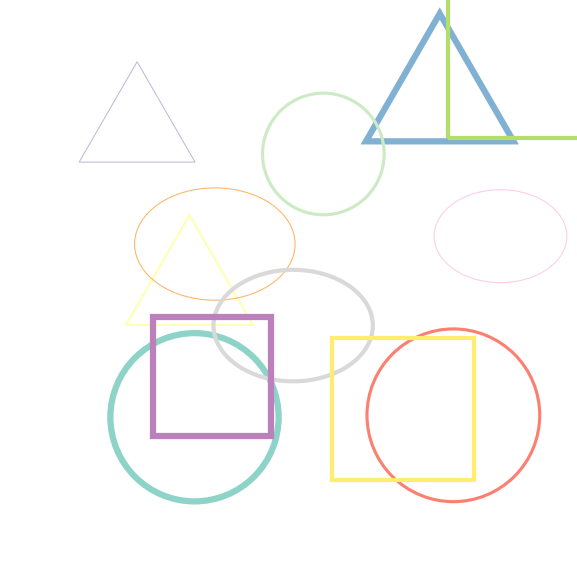[{"shape": "circle", "thickness": 3, "radius": 0.73, "center": [0.337, 0.277]}, {"shape": "triangle", "thickness": 1, "radius": 0.63, "center": [0.328, 0.5]}, {"shape": "triangle", "thickness": 0.5, "radius": 0.58, "center": [0.237, 0.776]}, {"shape": "circle", "thickness": 1.5, "radius": 0.75, "center": [0.785, 0.28]}, {"shape": "triangle", "thickness": 3, "radius": 0.74, "center": [0.761, 0.828]}, {"shape": "oval", "thickness": 0.5, "radius": 0.69, "center": [0.372, 0.577]}, {"shape": "square", "thickness": 2, "radius": 0.61, "center": [0.898, 0.882]}, {"shape": "oval", "thickness": 0.5, "radius": 0.57, "center": [0.867, 0.59]}, {"shape": "oval", "thickness": 2, "radius": 0.69, "center": [0.508, 0.435]}, {"shape": "square", "thickness": 3, "radius": 0.51, "center": [0.367, 0.347]}, {"shape": "circle", "thickness": 1.5, "radius": 0.53, "center": [0.56, 0.733]}, {"shape": "square", "thickness": 2, "radius": 0.61, "center": [0.698, 0.291]}]